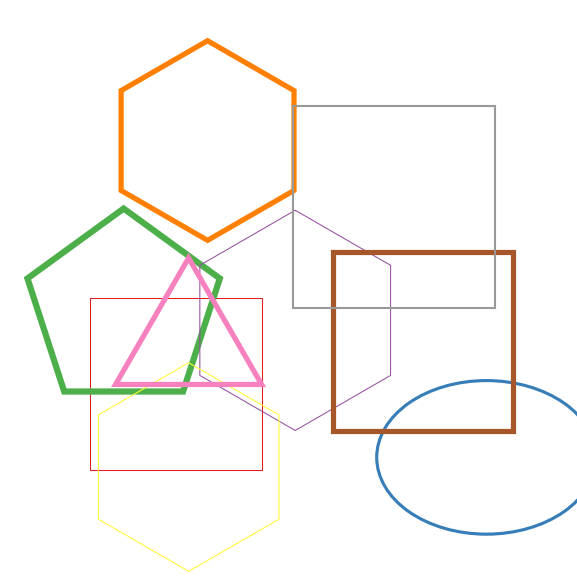[{"shape": "square", "thickness": 0.5, "radius": 0.75, "center": [0.304, 0.334]}, {"shape": "oval", "thickness": 1.5, "radius": 0.95, "center": [0.842, 0.207]}, {"shape": "pentagon", "thickness": 3, "radius": 0.88, "center": [0.214, 0.463]}, {"shape": "hexagon", "thickness": 0.5, "radius": 0.95, "center": [0.511, 0.444]}, {"shape": "hexagon", "thickness": 2.5, "radius": 0.86, "center": [0.359, 0.756]}, {"shape": "hexagon", "thickness": 0.5, "radius": 0.9, "center": [0.327, 0.19]}, {"shape": "square", "thickness": 2.5, "radius": 0.78, "center": [0.732, 0.408]}, {"shape": "triangle", "thickness": 2.5, "radius": 0.73, "center": [0.327, 0.406]}, {"shape": "square", "thickness": 1, "radius": 0.87, "center": [0.682, 0.64]}]